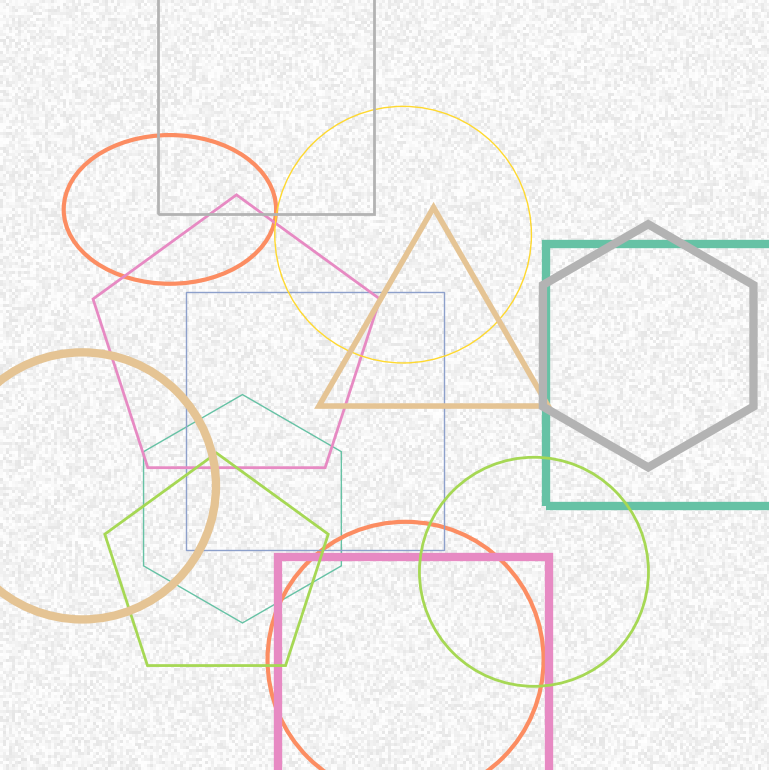[{"shape": "square", "thickness": 3, "radius": 0.85, "center": [0.879, 0.513]}, {"shape": "hexagon", "thickness": 0.5, "radius": 0.74, "center": [0.315, 0.339]}, {"shape": "circle", "thickness": 1.5, "radius": 0.9, "center": [0.527, 0.143]}, {"shape": "oval", "thickness": 1.5, "radius": 0.69, "center": [0.221, 0.728]}, {"shape": "square", "thickness": 0.5, "radius": 0.84, "center": [0.409, 0.454]}, {"shape": "square", "thickness": 3, "radius": 0.88, "center": [0.537, 0.101]}, {"shape": "pentagon", "thickness": 1, "radius": 0.98, "center": [0.307, 0.551]}, {"shape": "circle", "thickness": 1, "radius": 0.74, "center": [0.693, 0.257]}, {"shape": "pentagon", "thickness": 1, "radius": 0.76, "center": [0.281, 0.259]}, {"shape": "circle", "thickness": 0.5, "radius": 0.83, "center": [0.524, 0.695]}, {"shape": "triangle", "thickness": 2, "radius": 0.86, "center": [0.563, 0.559]}, {"shape": "circle", "thickness": 3, "radius": 0.87, "center": [0.107, 0.369]}, {"shape": "square", "thickness": 1, "radius": 0.7, "center": [0.345, 0.861]}, {"shape": "hexagon", "thickness": 3, "radius": 0.79, "center": [0.842, 0.551]}]